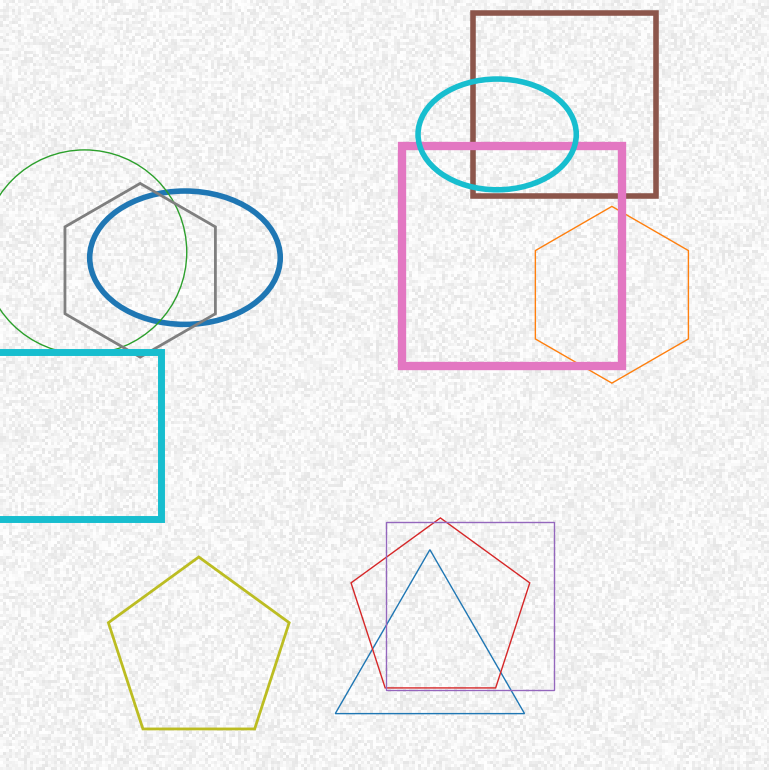[{"shape": "triangle", "thickness": 0.5, "radius": 0.71, "center": [0.558, 0.144]}, {"shape": "oval", "thickness": 2, "radius": 0.62, "center": [0.24, 0.665]}, {"shape": "hexagon", "thickness": 0.5, "radius": 0.57, "center": [0.795, 0.617]}, {"shape": "circle", "thickness": 0.5, "radius": 0.66, "center": [0.11, 0.673]}, {"shape": "pentagon", "thickness": 0.5, "radius": 0.61, "center": [0.572, 0.205]}, {"shape": "square", "thickness": 0.5, "radius": 0.54, "center": [0.611, 0.213]}, {"shape": "square", "thickness": 2, "radius": 0.59, "center": [0.733, 0.864]}, {"shape": "square", "thickness": 3, "radius": 0.71, "center": [0.665, 0.667]}, {"shape": "hexagon", "thickness": 1, "radius": 0.56, "center": [0.182, 0.649]}, {"shape": "pentagon", "thickness": 1, "radius": 0.62, "center": [0.258, 0.153]}, {"shape": "square", "thickness": 2.5, "radius": 0.54, "center": [0.101, 0.435]}, {"shape": "oval", "thickness": 2, "radius": 0.51, "center": [0.646, 0.825]}]